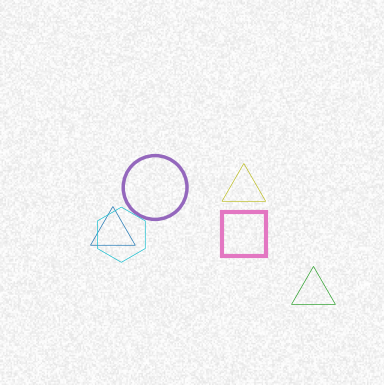[{"shape": "triangle", "thickness": 0.5, "radius": 0.34, "center": [0.293, 0.397]}, {"shape": "triangle", "thickness": 0.5, "radius": 0.33, "center": [0.814, 0.242]}, {"shape": "circle", "thickness": 2.5, "radius": 0.41, "center": [0.403, 0.513]}, {"shape": "square", "thickness": 3, "radius": 0.29, "center": [0.634, 0.393]}, {"shape": "triangle", "thickness": 0.5, "radius": 0.33, "center": [0.633, 0.51]}, {"shape": "hexagon", "thickness": 0.5, "radius": 0.36, "center": [0.315, 0.39]}]